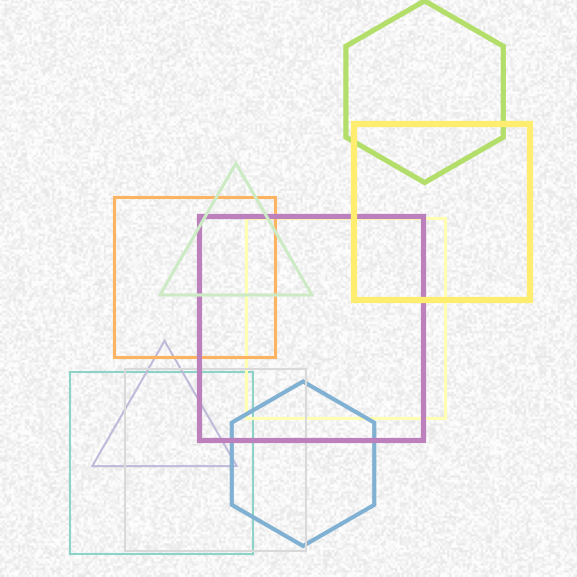[{"shape": "square", "thickness": 1, "radius": 0.79, "center": [0.28, 0.198]}, {"shape": "square", "thickness": 1.5, "radius": 0.87, "center": [0.598, 0.448]}, {"shape": "triangle", "thickness": 1, "radius": 0.72, "center": [0.285, 0.264]}, {"shape": "hexagon", "thickness": 2, "radius": 0.71, "center": [0.525, 0.196]}, {"shape": "square", "thickness": 1.5, "radius": 0.7, "center": [0.336, 0.519]}, {"shape": "hexagon", "thickness": 2.5, "radius": 0.79, "center": [0.735, 0.84]}, {"shape": "square", "thickness": 1, "radius": 0.78, "center": [0.373, 0.203]}, {"shape": "square", "thickness": 2.5, "radius": 0.97, "center": [0.538, 0.431]}, {"shape": "triangle", "thickness": 1.5, "radius": 0.76, "center": [0.409, 0.564]}, {"shape": "square", "thickness": 3, "radius": 0.76, "center": [0.765, 0.632]}]